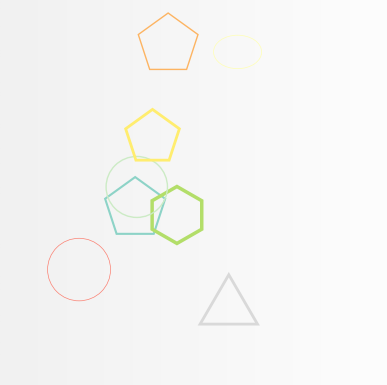[{"shape": "pentagon", "thickness": 1.5, "radius": 0.41, "center": [0.349, 0.459]}, {"shape": "oval", "thickness": 0.5, "radius": 0.31, "center": [0.613, 0.865]}, {"shape": "circle", "thickness": 0.5, "radius": 0.41, "center": [0.204, 0.3]}, {"shape": "pentagon", "thickness": 1, "radius": 0.4, "center": [0.434, 0.885]}, {"shape": "hexagon", "thickness": 2.5, "radius": 0.37, "center": [0.457, 0.442]}, {"shape": "triangle", "thickness": 2, "radius": 0.43, "center": [0.59, 0.201]}, {"shape": "circle", "thickness": 1, "radius": 0.4, "center": [0.353, 0.514]}, {"shape": "pentagon", "thickness": 2, "radius": 0.36, "center": [0.394, 0.643]}]